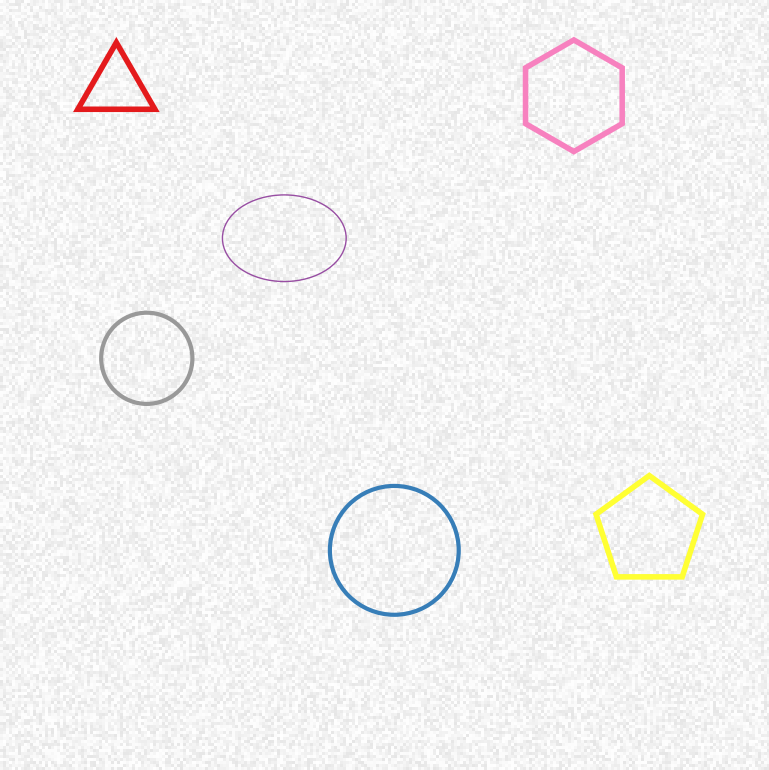[{"shape": "triangle", "thickness": 2, "radius": 0.29, "center": [0.151, 0.887]}, {"shape": "circle", "thickness": 1.5, "radius": 0.42, "center": [0.512, 0.285]}, {"shape": "oval", "thickness": 0.5, "radius": 0.4, "center": [0.369, 0.691]}, {"shape": "pentagon", "thickness": 2, "radius": 0.36, "center": [0.843, 0.31]}, {"shape": "hexagon", "thickness": 2, "radius": 0.36, "center": [0.745, 0.876]}, {"shape": "circle", "thickness": 1.5, "radius": 0.3, "center": [0.191, 0.535]}]